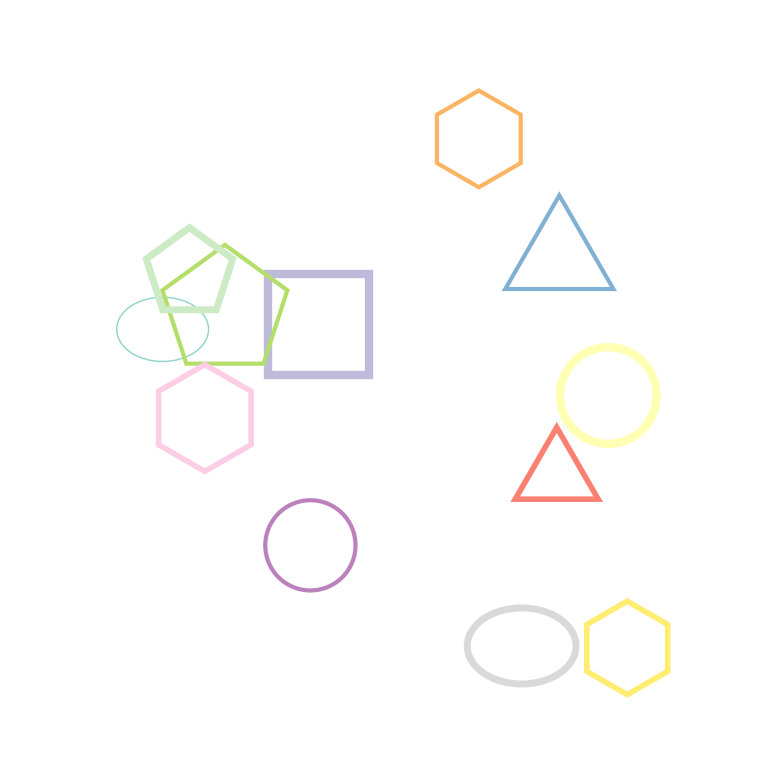[{"shape": "oval", "thickness": 0.5, "radius": 0.3, "center": [0.211, 0.572]}, {"shape": "circle", "thickness": 3, "radius": 0.31, "center": [0.79, 0.486]}, {"shape": "square", "thickness": 3, "radius": 0.33, "center": [0.414, 0.578]}, {"shape": "triangle", "thickness": 2, "radius": 0.31, "center": [0.723, 0.383]}, {"shape": "triangle", "thickness": 1.5, "radius": 0.41, "center": [0.726, 0.665]}, {"shape": "hexagon", "thickness": 1.5, "radius": 0.31, "center": [0.622, 0.82]}, {"shape": "pentagon", "thickness": 1.5, "radius": 0.43, "center": [0.292, 0.597]}, {"shape": "hexagon", "thickness": 2, "radius": 0.35, "center": [0.266, 0.457]}, {"shape": "oval", "thickness": 2.5, "radius": 0.35, "center": [0.677, 0.161]}, {"shape": "circle", "thickness": 1.5, "radius": 0.29, "center": [0.403, 0.292]}, {"shape": "pentagon", "thickness": 2.5, "radius": 0.3, "center": [0.246, 0.645]}, {"shape": "hexagon", "thickness": 2, "radius": 0.3, "center": [0.815, 0.159]}]